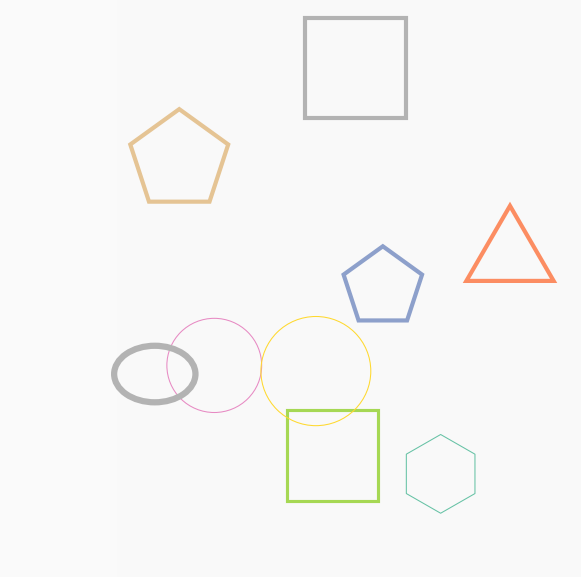[{"shape": "hexagon", "thickness": 0.5, "radius": 0.34, "center": [0.758, 0.179]}, {"shape": "triangle", "thickness": 2, "radius": 0.43, "center": [0.877, 0.556]}, {"shape": "pentagon", "thickness": 2, "radius": 0.35, "center": [0.659, 0.502]}, {"shape": "circle", "thickness": 0.5, "radius": 0.41, "center": [0.369, 0.366]}, {"shape": "square", "thickness": 1.5, "radius": 0.39, "center": [0.573, 0.21]}, {"shape": "circle", "thickness": 0.5, "radius": 0.47, "center": [0.543, 0.357]}, {"shape": "pentagon", "thickness": 2, "radius": 0.44, "center": [0.308, 0.722]}, {"shape": "oval", "thickness": 3, "radius": 0.35, "center": [0.266, 0.351]}, {"shape": "square", "thickness": 2, "radius": 0.43, "center": [0.611, 0.882]}]